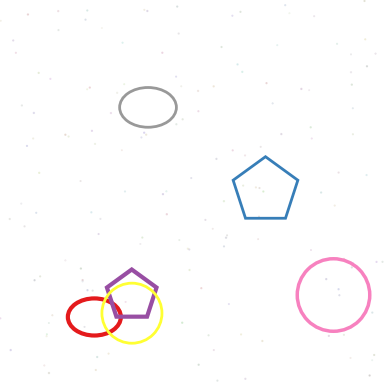[{"shape": "oval", "thickness": 3, "radius": 0.34, "center": [0.245, 0.177]}, {"shape": "pentagon", "thickness": 2, "radius": 0.44, "center": [0.69, 0.505]}, {"shape": "pentagon", "thickness": 3, "radius": 0.34, "center": [0.342, 0.232]}, {"shape": "circle", "thickness": 2, "radius": 0.39, "center": [0.343, 0.187]}, {"shape": "circle", "thickness": 2.5, "radius": 0.47, "center": [0.866, 0.234]}, {"shape": "oval", "thickness": 2, "radius": 0.37, "center": [0.384, 0.721]}]